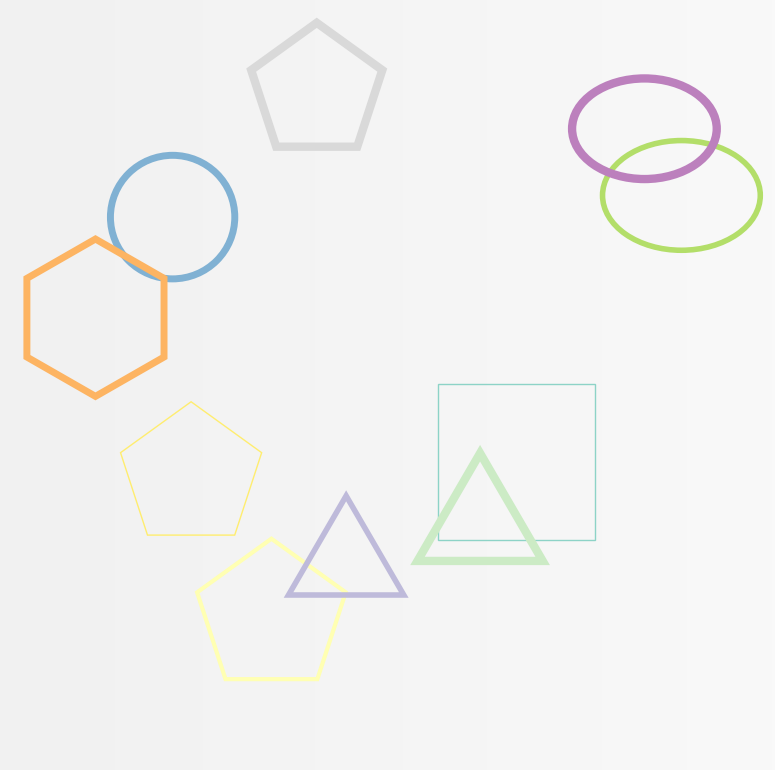[{"shape": "square", "thickness": 0.5, "radius": 0.51, "center": [0.666, 0.399]}, {"shape": "pentagon", "thickness": 1.5, "radius": 0.5, "center": [0.35, 0.2]}, {"shape": "triangle", "thickness": 2, "radius": 0.43, "center": [0.447, 0.27]}, {"shape": "circle", "thickness": 2.5, "radius": 0.4, "center": [0.223, 0.718]}, {"shape": "hexagon", "thickness": 2.5, "radius": 0.51, "center": [0.123, 0.587]}, {"shape": "oval", "thickness": 2, "radius": 0.51, "center": [0.879, 0.746]}, {"shape": "pentagon", "thickness": 3, "radius": 0.44, "center": [0.409, 0.881]}, {"shape": "oval", "thickness": 3, "radius": 0.47, "center": [0.831, 0.833]}, {"shape": "triangle", "thickness": 3, "radius": 0.47, "center": [0.619, 0.318]}, {"shape": "pentagon", "thickness": 0.5, "radius": 0.48, "center": [0.247, 0.383]}]